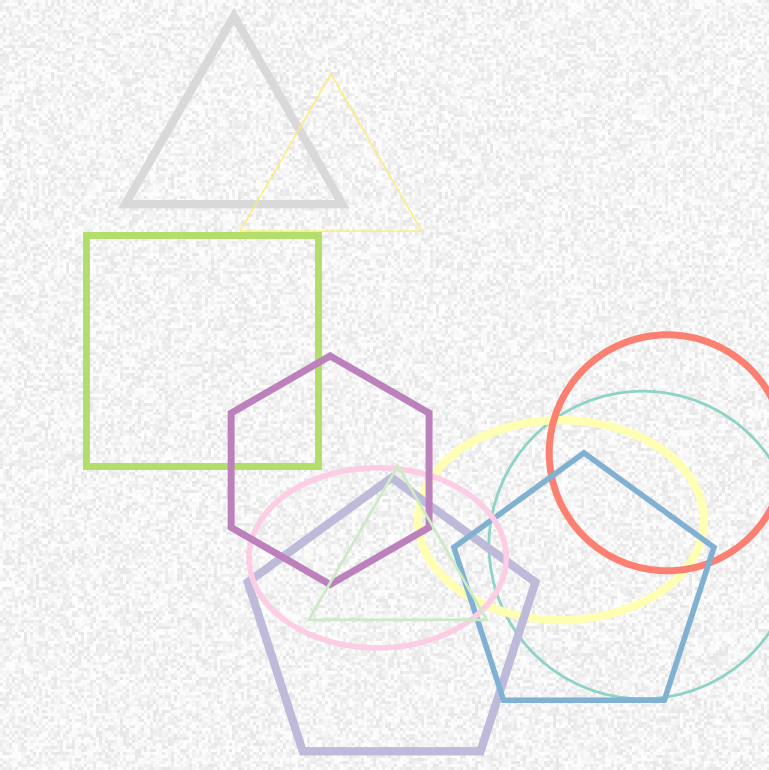[{"shape": "circle", "thickness": 1, "radius": 1.0, "center": [0.835, 0.292]}, {"shape": "oval", "thickness": 3, "radius": 0.93, "center": [0.729, 0.325]}, {"shape": "pentagon", "thickness": 3, "radius": 0.98, "center": [0.509, 0.183]}, {"shape": "circle", "thickness": 2.5, "radius": 0.77, "center": [0.867, 0.412]}, {"shape": "pentagon", "thickness": 2, "radius": 0.89, "center": [0.758, 0.234]}, {"shape": "square", "thickness": 2.5, "radius": 0.75, "center": [0.262, 0.545]}, {"shape": "oval", "thickness": 2, "radius": 0.84, "center": [0.49, 0.276]}, {"shape": "triangle", "thickness": 3, "radius": 0.81, "center": [0.304, 0.816]}, {"shape": "hexagon", "thickness": 2.5, "radius": 0.74, "center": [0.429, 0.389]}, {"shape": "triangle", "thickness": 1, "radius": 0.67, "center": [0.517, 0.262]}, {"shape": "triangle", "thickness": 0.5, "radius": 0.68, "center": [0.43, 0.768]}]